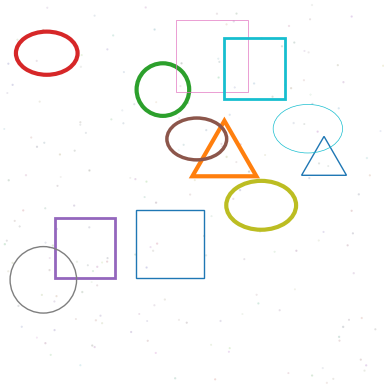[{"shape": "triangle", "thickness": 1, "radius": 0.34, "center": [0.842, 0.578]}, {"shape": "square", "thickness": 1, "radius": 0.44, "center": [0.441, 0.367]}, {"shape": "triangle", "thickness": 3, "radius": 0.48, "center": [0.583, 0.59]}, {"shape": "circle", "thickness": 3, "radius": 0.34, "center": [0.423, 0.767]}, {"shape": "oval", "thickness": 3, "radius": 0.4, "center": [0.121, 0.862]}, {"shape": "square", "thickness": 2, "radius": 0.39, "center": [0.221, 0.357]}, {"shape": "oval", "thickness": 2.5, "radius": 0.39, "center": [0.511, 0.639]}, {"shape": "square", "thickness": 0.5, "radius": 0.47, "center": [0.552, 0.854]}, {"shape": "circle", "thickness": 1, "radius": 0.43, "center": [0.113, 0.273]}, {"shape": "oval", "thickness": 3, "radius": 0.45, "center": [0.678, 0.467]}, {"shape": "oval", "thickness": 0.5, "radius": 0.45, "center": [0.8, 0.666]}, {"shape": "square", "thickness": 2, "radius": 0.4, "center": [0.661, 0.821]}]